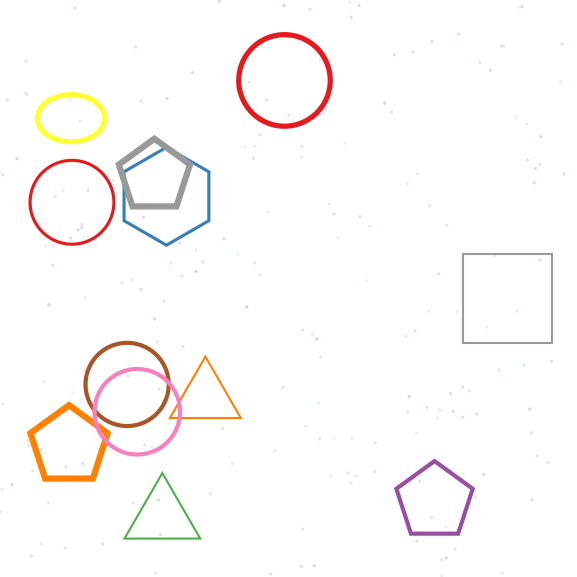[{"shape": "circle", "thickness": 2.5, "radius": 0.4, "center": [0.493, 0.86]}, {"shape": "circle", "thickness": 1.5, "radius": 0.36, "center": [0.125, 0.649]}, {"shape": "hexagon", "thickness": 1.5, "radius": 0.42, "center": [0.288, 0.659]}, {"shape": "triangle", "thickness": 1, "radius": 0.38, "center": [0.281, 0.104]}, {"shape": "pentagon", "thickness": 2, "radius": 0.35, "center": [0.752, 0.131]}, {"shape": "pentagon", "thickness": 3, "radius": 0.35, "center": [0.12, 0.227]}, {"shape": "triangle", "thickness": 1, "radius": 0.35, "center": [0.356, 0.311]}, {"shape": "oval", "thickness": 2.5, "radius": 0.29, "center": [0.123, 0.794]}, {"shape": "circle", "thickness": 2, "radius": 0.36, "center": [0.22, 0.333]}, {"shape": "circle", "thickness": 2, "radius": 0.37, "center": [0.238, 0.286]}, {"shape": "pentagon", "thickness": 3, "radius": 0.32, "center": [0.267, 0.694]}, {"shape": "square", "thickness": 1, "radius": 0.39, "center": [0.879, 0.483]}]